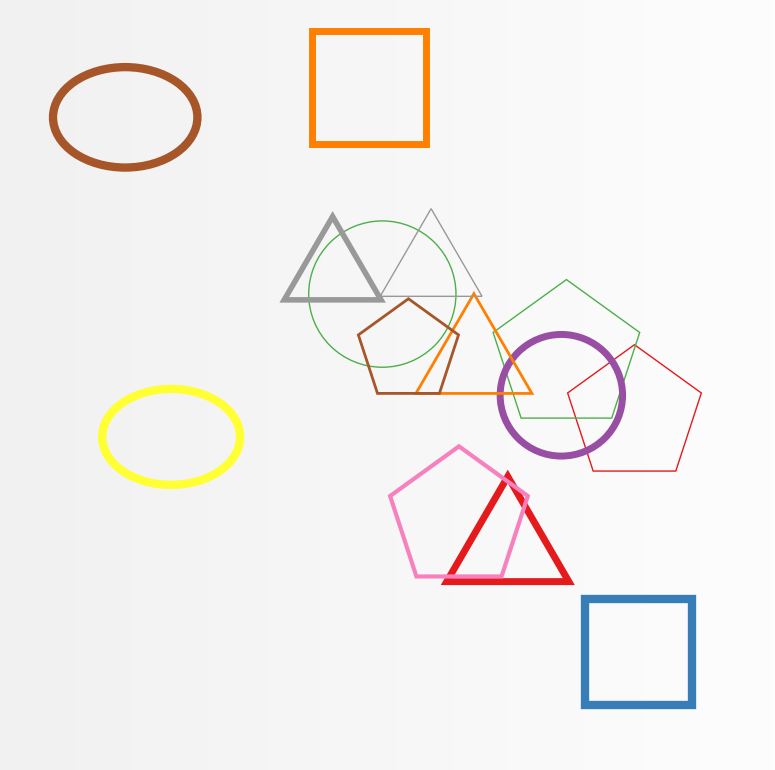[{"shape": "triangle", "thickness": 2.5, "radius": 0.45, "center": [0.655, 0.29]}, {"shape": "pentagon", "thickness": 0.5, "radius": 0.45, "center": [0.819, 0.462]}, {"shape": "square", "thickness": 3, "radius": 0.34, "center": [0.824, 0.153]}, {"shape": "circle", "thickness": 0.5, "radius": 0.48, "center": [0.493, 0.618]}, {"shape": "pentagon", "thickness": 0.5, "radius": 0.5, "center": [0.731, 0.537]}, {"shape": "circle", "thickness": 2.5, "radius": 0.39, "center": [0.724, 0.487]}, {"shape": "square", "thickness": 2.5, "radius": 0.37, "center": [0.476, 0.887]}, {"shape": "triangle", "thickness": 1, "radius": 0.43, "center": [0.611, 0.532]}, {"shape": "oval", "thickness": 3, "radius": 0.44, "center": [0.221, 0.433]}, {"shape": "oval", "thickness": 3, "radius": 0.47, "center": [0.162, 0.848]}, {"shape": "pentagon", "thickness": 1, "radius": 0.34, "center": [0.527, 0.544]}, {"shape": "pentagon", "thickness": 1.5, "radius": 0.47, "center": [0.592, 0.327]}, {"shape": "triangle", "thickness": 2, "radius": 0.36, "center": [0.429, 0.647]}, {"shape": "triangle", "thickness": 0.5, "radius": 0.38, "center": [0.556, 0.653]}]